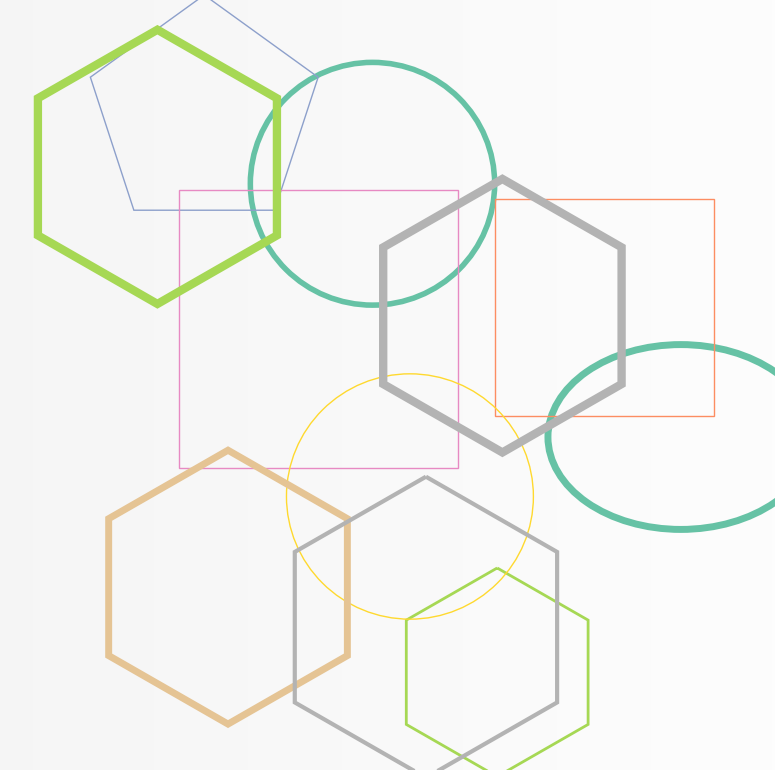[{"shape": "circle", "thickness": 2, "radius": 0.79, "center": [0.481, 0.761]}, {"shape": "oval", "thickness": 2.5, "radius": 0.86, "center": [0.878, 0.432]}, {"shape": "square", "thickness": 0.5, "radius": 0.71, "center": [0.78, 0.6]}, {"shape": "pentagon", "thickness": 0.5, "radius": 0.77, "center": [0.264, 0.852]}, {"shape": "square", "thickness": 0.5, "radius": 0.9, "center": [0.411, 0.572]}, {"shape": "hexagon", "thickness": 1, "radius": 0.68, "center": [0.642, 0.127]}, {"shape": "hexagon", "thickness": 3, "radius": 0.89, "center": [0.203, 0.783]}, {"shape": "circle", "thickness": 0.5, "radius": 0.8, "center": [0.529, 0.355]}, {"shape": "hexagon", "thickness": 2.5, "radius": 0.89, "center": [0.294, 0.237]}, {"shape": "hexagon", "thickness": 3, "radius": 0.89, "center": [0.648, 0.59]}, {"shape": "hexagon", "thickness": 1.5, "radius": 0.98, "center": [0.55, 0.185]}]